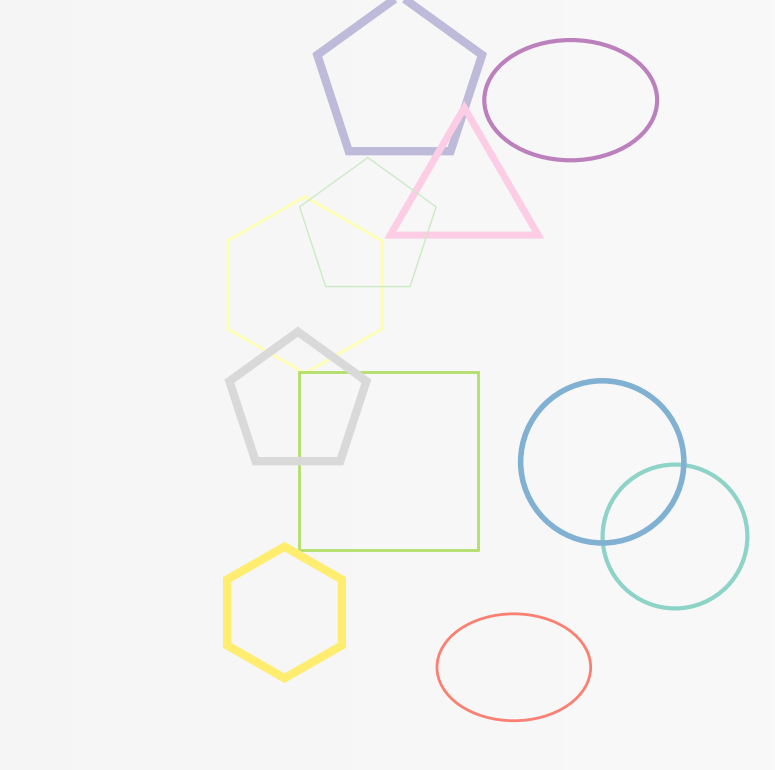[{"shape": "circle", "thickness": 1.5, "radius": 0.47, "center": [0.871, 0.303]}, {"shape": "hexagon", "thickness": 1, "radius": 0.57, "center": [0.393, 0.63]}, {"shape": "pentagon", "thickness": 3, "radius": 0.56, "center": [0.516, 0.894]}, {"shape": "oval", "thickness": 1, "radius": 0.5, "center": [0.663, 0.133]}, {"shape": "circle", "thickness": 2, "radius": 0.53, "center": [0.777, 0.4]}, {"shape": "square", "thickness": 1, "radius": 0.58, "center": [0.501, 0.401]}, {"shape": "triangle", "thickness": 2.5, "radius": 0.55, "center": [0.599, 0.75]}, {"shape": "pentagon", "thickness": 3, "radius": 0.46, "center": [0.384, 0.476]}, {"shape": "oval", "thickness": 1.5, "radius": 0.56, "center": [0.736, 0.87]}, {"shape": "pentagon", "thickness": 0.5, "radius": 0.46, "center": [0.475, 0.703]}, {"shape": "hexagon", "thickness": 3, "radius": 0.43, "center": [0.367, 0.205]}]